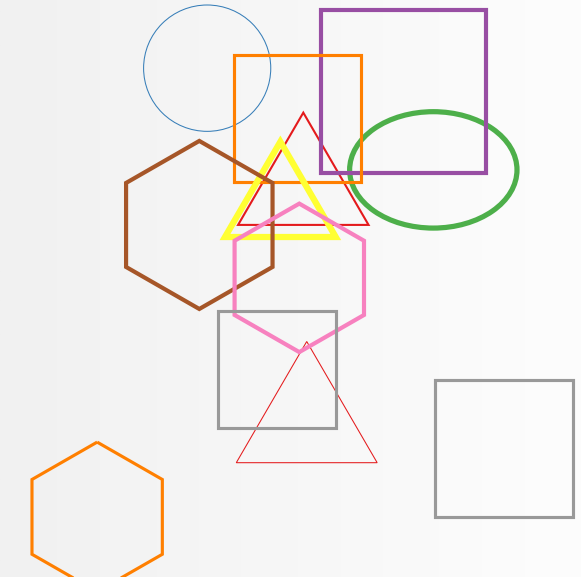[{"shape": "triangle", "thickness": 1, "radius": 0.65, "center": [0.522, 0.674]}, {"shape": "triangle", "thickness": 0.5, "radius": 0.7, "center": [0.528, 0.268]}, {"shape": "circle", "thickness": 0.5, "radius": 0.55, "center": [0.356, 0.881]}, {"shape": "oval", "thickness": 2.5, "radius": 0.72, "center": [0.745, 0.705]}, {"shape": "square", "thickness": 2, "radius": 0.71, "center": [0.694, 0.841]}, {"shape": "square", "thickness": 1.5, "radius": 0.55, "center": [0.512, 0.794]}, {"shape": "hexagon", "thickness": 1.5, "radius": 0.65, "center": [0.167, 0.104]}, {"shape": "triangle", "thickness": 3, "radius": 0.55, "center": [0.482, 0.644]}, {"shape": "hexagon", "thickness": 2, "radius": 0.73, "center": [0.343, 0.61]}, {"shape": "hexagon", "thickness": 2, "radius": 0.64, "center": [0.515, 0.518]}, {"shape": "square", "thickness": 1.5, "radius": 0.51, "center": [0.477, 0.359]}, {"shape": "square", "thickness": 1.5, "radius": 0.59, "center": [0.867, 0.222]}]